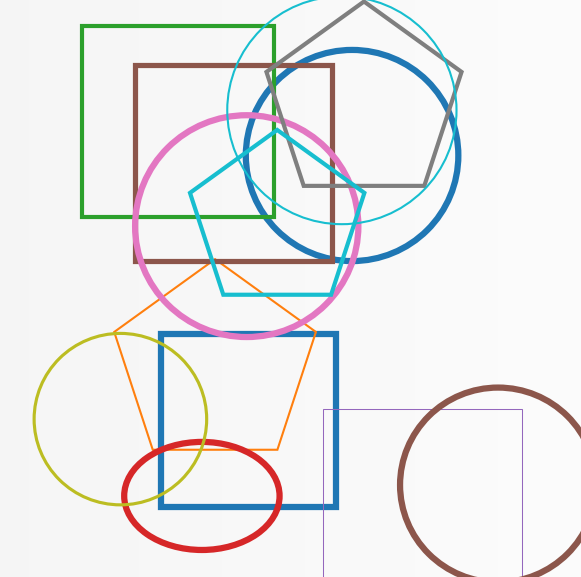[{"shape": "square", "thickness": 3, "radius": 0.75, "center": [0.428, 0.271]}, {"shape": "circle", "thickness": 3, "radius": 0.91, "center": [0.606, 0.73]}, {"shape": "pentagon", "thickness": 1, "radius": 0.91, "center": [0.37, 0.368]}, {"shape": "square", "thickness": 2, "radius": 0.83, "center": [0.307, 0.788]}, {"shape": "oval", "thickness": 3, "radius": 0.67, "center": [0.347, 0.14]}, {"shape": "square", "thickness": 0.5, "radius": 0.86, "center": [0.727, 0.119]}, {"shape": "square", "thickness": 2.5, "radius": 0.85, "center": [0.402, 0.718]}, {"shape": "circle", "thickness": 3, "radius": 0.84, "center": [0.857, 0.159]}, {"shape": "circle", "thickness": 3, "radius": 0.96, "center": [0.424, 0.608]}, {"shape": "pentagon", "thickness": 2, "radius": 0.88, "center": [0.626, 0.82]}, {"shape": "circle", "thickness": 1.5, "radius": 0.74, "center": [0.207, 0.273]}, {"shape": "circle", "thickness": 1, "radius": 0.99, "center": [0.588, 0.808]}, {"shape": "pentagon", "thickness": 2, "radius": 0.79, "center": [0.477, 0.616]}]